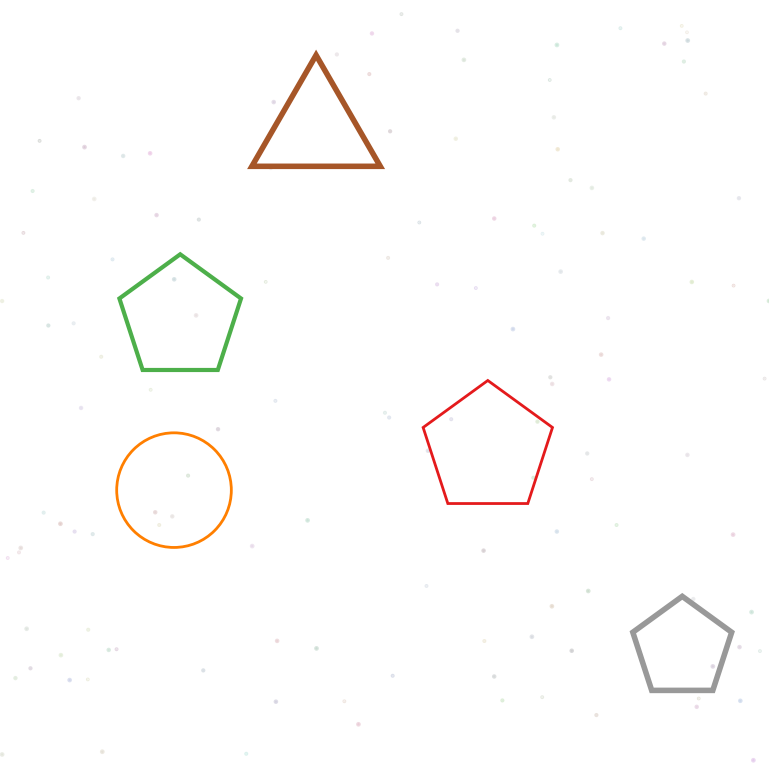[{"shape": "pentagon", "thickness": 1, "radius": 0.44, "center": [0.634, 0.418]}, {"shape": "pentagon", "thickness": 1.5, "radius": 0.42, "center": [0.234, 0.587]}, {"shape": "circle", "thickness": 1, "radius": 0.37, "center": [0.226, 0.363]}, {"shape": "triangle", "thickness": 2, "radius": 0.48, "center": [0.411, 0.832]}, {"shape": "pentagon", "thickness": 2, "radius": 0.34, "center": [0.886, 0.158]}]